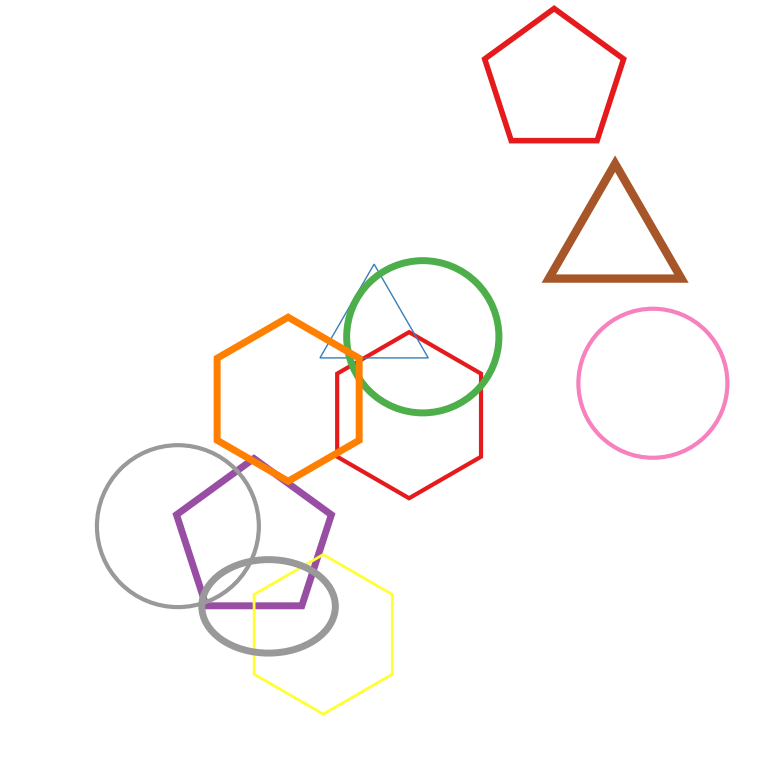[{"shape": "hexagon", "thickness": 1.5, "radius": 0.54, "center": [0.531, 0.461]}, {"shape": "pentagon", "thickness": 2, "radius": 0.47, "center": [0.72, 0.894]}, {"shape": "triangle", "thickness": 0.5, "radius": 0.41, "center": [0.486, 0.576]}, {"shape": "circle", "thickness": 2.5, "radius": 0.49, "center": [0.549, 0.563]}, {"shape": "pentagon", "thickness": 2.5, "radius": 0.53, "center": [0.33, 0.299]}, {"shape": "hexagon", "thickness": 2.5, "radius": 0.53, "center": [0.374, 0.482]}, {"shape": "hexagon", "thickness": 1, "radius": 0.52, "center": [0.42, 0.176]}, {"shape": "triangle", "thickness": 3, "radius": 0.5, "center": [0.799, 0.688]}, {"shape": "circle", "thickness": 1.5, "radius": 0.48, "center": [0.848, 0.502]}, {"shape": "circle", "thickness": 1.5, "radius": 0.53, "center": [0.231, 0.317]}, {"shape": "oval", "thickness": 2.5, "radius": 0.43, "center": [0.349, 0.213]}]